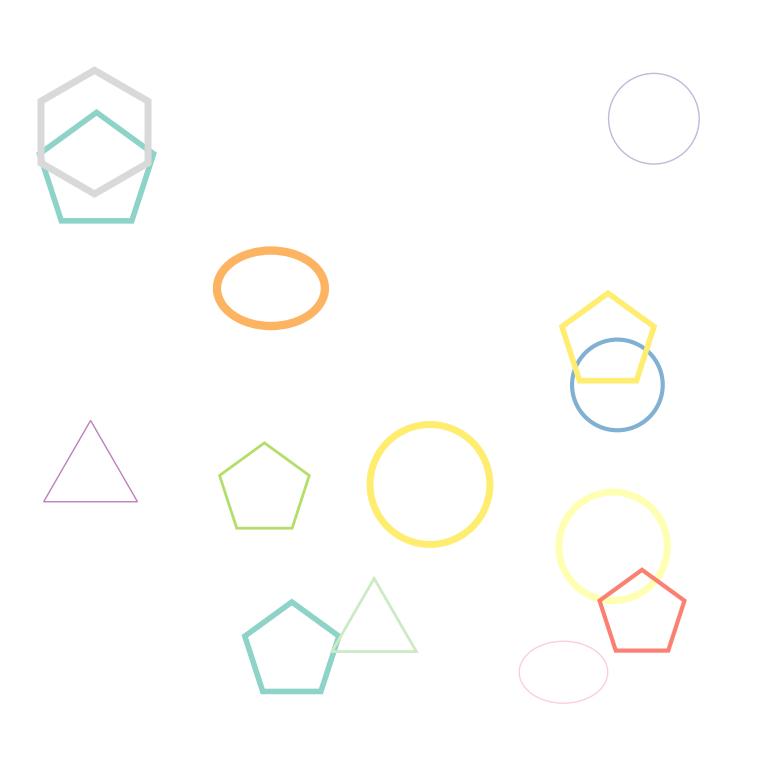[{"shape": "pentagon", "thickness": 2, "radius": 0.39, "center": [0.125, 0.776]}, {"shape": "pentagon", "thickness": 2, "radius": 0.32, "center": [0.379, 0.154]}, {"shape": "circle", "thickness": 2.5, "radius": 0.35, "center": [0.796, 0.29]}, {"shape": "circle", "thickness": 0.5, "radius": 0.29, "center": [0.849, 0.846]}, {"shape": "pentagon", "thickness": 1.5, "radius": 0.29, "center": [0.834, 0.202]}, {"shape": "circle", "thickness": 1.5, "radius": 0.29, "center": [0.802, 0.5]}, {"shape": "oval", "thickness": 3, "radius": 0.35, "center": [0.352, 0.626]}, {"shape": "pentagon", "thickness": 1, "radius": 0.31, "center": [0.343, 0.364]}, {"shape": "oval", "thickness": 0.5, "radius": 0.29, "center": [0.732, 0.127]}, {"shape": "hexagon", "thickness": 2.5, "radius": 0.4, "center": [0.123, 0.828]}, {"shape": "triangle", "thickness": 0.5, "radius": 0.35, "center": [0.118, 0.384]}, {"shape": "triangle", "thickness": 1, "radius": 0.32, "center": [0.486, 0.185]}, {"shape": "pentagon", "thickness": 2, "radius": 0.31, "center": [0.79, 0.556]}, {"shape": "circle", "thickness": 2.5, "radius": 0.39, "center": [0.558, 0.371]}]